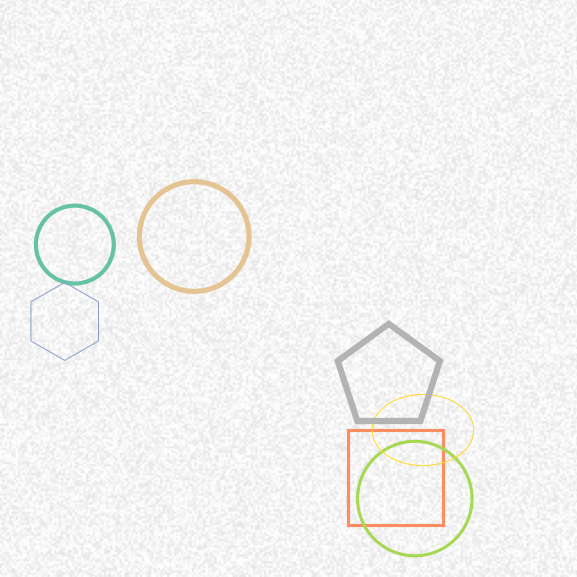[{"shape": "circle", "thickness": 2, "radius": 0.34, "center": [0.13, 0.576]}, {"shape": "square", "thickness": 1.5, "radius": 0.41, "center": [0.686, 0.172]}, {"shape": "hexagon", "thickness": 0.5, "radius": 0.34, "center": [0.112, 0.443]}, {"shape": "circle", "thickness": 1.5, "radius": 0.5, "center": [0.718, 0.136]}, {"shape": "oval", "thickness": 0.5, "radius": 0.44, "center": [0.732, 0.254]}, {"shape": "circle", "thickness": 2.5, "radius": 0.47, "center": [0.336, 0.59]}, {"shape": "pentagon", "thickness": 3, "radius": 0.46, "center": [0.673, 0.345]}]